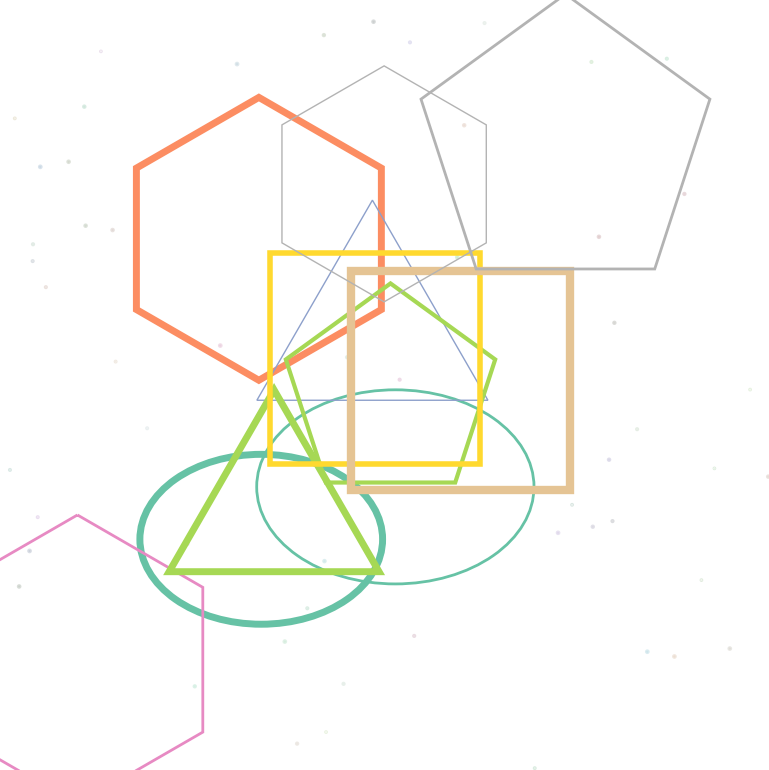[{"shape": "oval", "thickness": 2.5, "radius": 0.79, "center": [0.339, 0.3]}, {"shape": "oval", "thickness": 1, "radius": 0.9, "center": [0.513, 0.368]}, {"shape": "hexagon", "thickness": 2.5, "radius": 0.92, "center": [0.336, 0.69]}, {"shape": "triangle", "thickness": 0.5, "radius": 0.87, "center": [0.484, 0.567]}, {"shape": "hexagon", "thickness": 1, "radius": 0.94, "center": [0.101, 0.143]}, {"shape": "triangle", "thickness": 2.5, "radius": 0.79, "center": [0.356, 0.336]}, {"shape": "pentagon", "thickness": 1.5, "radius": 0.71, "center": [0.507, 0.489]}, {"shape": "square", "thickness": 2, "radius": 0.68, "center": [0.487, 0.534]}, {"shape": "square", "thickness": 3, "radius": 0.71, "center": [0.598, 0.506]}, {"shape": "pentagon", "thickness": 1, "radius": 0.99, "center": [0.734, 0.81]}, {"shape": "hexagon", "thickness": 0.5, "radius": 0.77, "center": [0.499, 0.761]}]